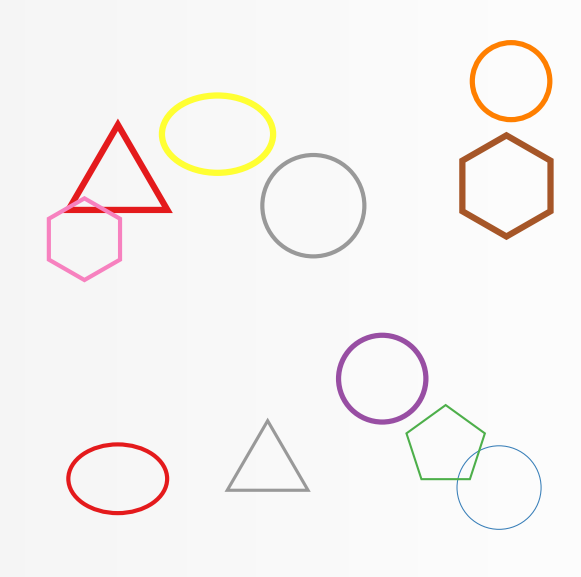[{"shape": "oval", "thickness": 2, "radius": 0.43, "center": [0.203, 0.17]}, {"shape": "triangle", "thickness": 3, "radius": 0.49, "center": [0.203, 0.685]}, {"shape": "circle", "thickness": 0.5, "radius": 0.36, "center": [0.859, 0.155]}, {"shape": "pentagon", "thickness": 1, "radius": 0.35, "center": [0.767, 0.227]}, {"shape": "circle", "thickness": 2.5, "radius": 0.38, "center": [0.658, 0.343]}, {"shape": "circle", "thickness": 2.5, "radius": 0.33, "center": [0.879, 0.859]}, {"shape": "oval", "thickness": 3, "radius": 0.48, "center": [0.374, 0.767]}, {"shape": "hexagon", "thickness": 3, "radius": 0.44, "center": [0.871, 0.677]}, {"shape": "hexagon", "thickness": 2, "radius": 0.35, "center": [0.145, 0.585]}, {"shape": "triangle", "thickness": 1.5, "radius": 0.4, "center": [0.46, 0.19]}, {"shape": "circle", "thickness": 2, "radius": 0.44, "center": [0.539, 0.643]}]